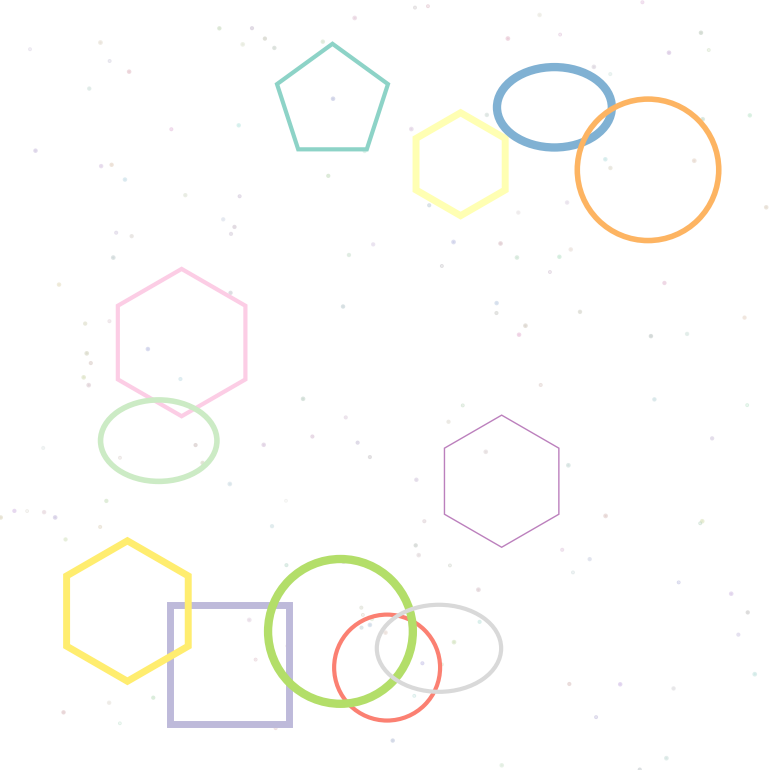[{"shape": "pentagon", "thickness": 1.5, "radius": 0.38, "center": [0.432, 0.867]}, {"shape": "hexagon", "thickness": 2.5, "radius": 0.33, "center": [0.598, 0.787]}, {"shape": "square", "thickness": 2.5, "radius": 0.39, "center": [0.298, 0.137]}, {"shape": "circle", "thickness": 1.5, "radius": 0.34, "center": [0.503, 0.133]}, {"shape": "oval", "thickness": 3, "radius": 0.37, "center": [0.72, 0.861]}, {"shape": "circle", "thickness": 2, "radius": 0.46, "center": [0.842, 0.779]}, {"shape": "circle", "thickness": 3, "radius": 0.47, "center": [0.442, 0.18]}, {"shape": "hexagon", "thickness": 1.5, "radius": 0.48, "center": [0.236, 0.555]}, {"shape": "oval", "thickness": 1.5, "radius": 0.4, "center": [0.57, 0.158]}, {"shape": "hexagon", "thickness": 0.5, "radius": 0.43, "center": [0.652, 0.375]}, {"shape": "oval", "thickness": 2, "radius": 0.38, "center": [0.206, 0.428]}, {"shape": "hexagon", "thickness": 2.5, "radius": 0.46, "center": [0.165, 0.206]}]